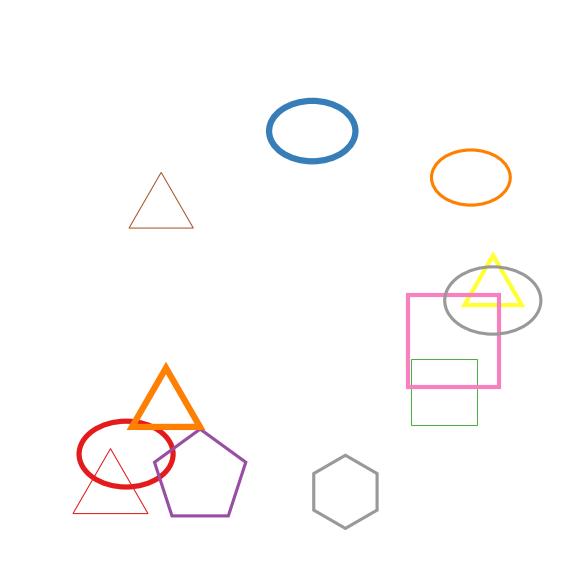[{"shape": "oval", "thickness": 2.5, "radius": 0.41, "center": [0.218, 0.213]}, {"shape": "triangle", "thickness": 0.5, "radius": 0.38, "center": [0.191, 0.147]}, {"shape": "oval", "thickness": 3, "radius": 0.37, "center": [0.541, 0.772]}, {"shape": "square", "thickness": 0.5, "radius": 0.29, "center": [0.769, 0.32]}, {"shape": "pentagon", "thickness": 1.5, "radius": 0.42, "center": [0.347, 0.173]}, {"shape": "oval", "thickness": 1.5, "radius": 0.34, "center": [0.815, 0.692]}, {"shape": "triangle", "thickness": 3, "radius": 0.34, "center": [0.287, 0.294]}, {"shape": "triangle", "thickness": 2, "radius": 0.29, "center": [0.854, 0.5]}, {"shape": "triangle", "thickness": 0.5, "radius": 0.32, "center": [0.279, 0.636]}, {"shape": "square", "thickness": 2, "radius": 0.4, "center": [0.785, 0.408]}, {"shape": "oval", "thickness": 1.5, "radius": 0.42, "center": [0.853, 0.479]}, {"shape": "hexagon", "thickness": 1.5, "radius": 0.32, "center": [0.598, 0.147]}]